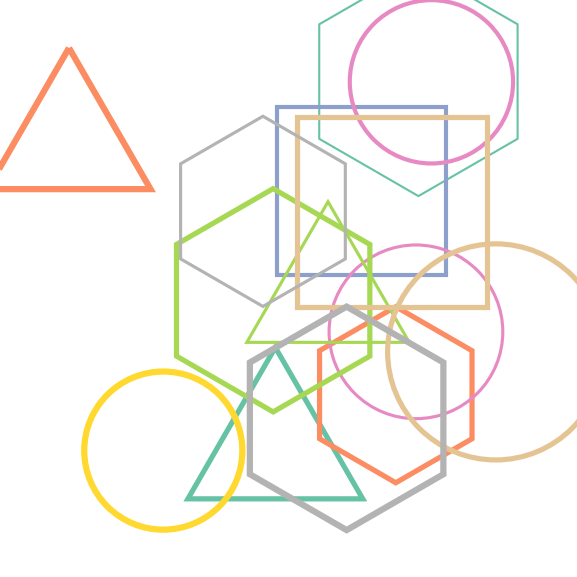[{"shape": "hexagon", "thickness": 1, "radius": 0.99, "center": [0.725, 0.858]}, {"shape": "triangle", "thickness": 2.5, "radius": 0.87, "center": [0.477, 0.223]}, {"shape": "hexagon", "thickness": 2.5, "radius": 0.76, "center": [0.685, 0.316]}, {"shape": "triangle", "thickness": 3, "radius": 0.82, "center": [0.119, 0.753]}, {"shape": "square", "thickness": 2, "radius": 0.73, "center": [0.626, 0.669]}, {"shape": "circle", "thickness": 1.5, "radius": 0.75, "center": [0.72, 0.425]}, {"shape": "circle", "thickness": 2, "radius": 0.71, "center": [0.747, 0.857]}, {"shape": "triangle", "thickness": 1.5, "radius": 0.81, "center": [0.568, 0.487]}, {"shape": "hexagon", "thickness": 2.5, "radius": 0.97, "center": [0.473, 0.479]}, {"shape": "circle", "thickness": 3, "radius": 0.68, "center": [0.283, 0.219]}, {"shape": "circle", "thickness": 2.5, "radius": 0.94, "center": [0.858, 0.39]}, {"shape": "square", "thickness": 2.5, "radius": 0.82, "center": [0.679, 0.632]}, {"shape": "hexagon", "thickness": 1.5, "radius": 0.82, "center": [0.455, 0.633]}, {"shape": "hexagon", "thickness": 3, "radius": 0.97, "center": [0.6, 0.275]}]